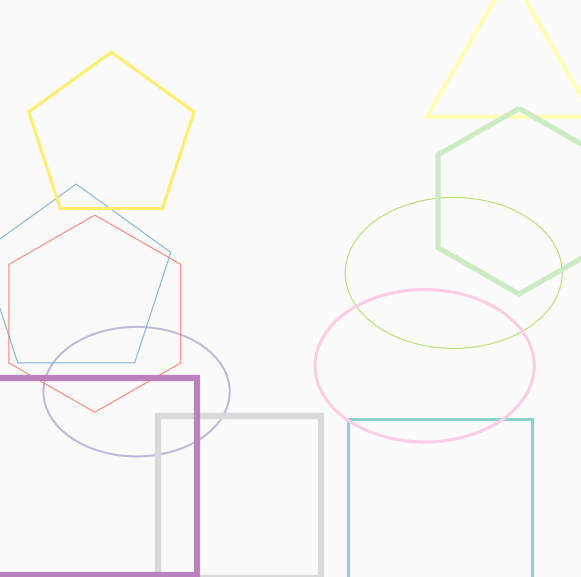[{"shape": "square", "thickness": 1.5, "radius": 0.79, "center": [0.757, 0.116]}, {"shape": "triangle", "thickness": 2, "radius": 0.83, "center": [0.878, 0.88]}, {"shape": "oval", "thickness": 1, "radius": 0.8, "center": [0.235, 0.321]}, {"shape": "hexagon", "thickness": 0.5, "radius": 0.85, "center": [0.163, 0.456]}, {"shape": "pentagon", "thickness": 0.5, "radius": 0.86, "center": [0.131, 0.509]}, {"shape": "oval", "thickness": 0.5, "radius": 0.93, "center": [0.781, 0.527]}, {"shape": "oval", "thickness": 1.5, "radius": 0.94, "center": [0.731, 0.366]}, {"shape": "square", "thickness": 3, "radius": 0.7, "center": [0.412, 0.138]}, {"shape": "square", "thickness": 3, "radius": 0.85, "center": [0.168, 0.174]}, {"shape": "hexagon", "thickness": 2.5, "radius": 0.8, "center": [0.893, 0.651]}, {"shape": "pentagon", "thickness": 1.5, "radius": 0.75, "center": [0.192, 0.759]}]